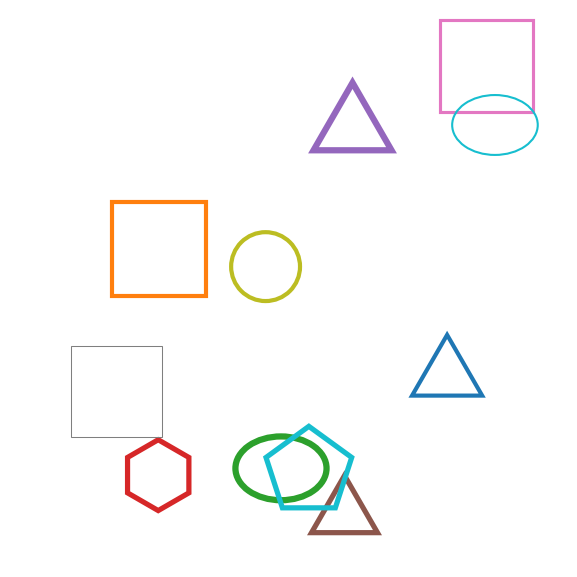[{"shape": "triangle", "thickness": 2, "radius": 0.35, "center": [0.774, 0.349]}, {"shape": "square", "thickness": 2, "radius": 0.41, "center": [0.276, 0.568]}, {"shape": "oval", "thickness": 3, "radius": 0.39, "center": [0.487, 0.188]}, {"shape": "hexagon", "thickness": 2.5, "radius": 0.31, "center": [0.274, 0.176]}, {"shape": "triangle", "thickness": 3, "radius": 0.39, "center": [0.61, 0.778]}, {"shape": "triangle", "thickness": 2.5, "radius": 0.33, "center": [0.597, 0.11]}, {"shape": "square", "thickness": 1.5, "radius": 0.4, "center": [0.842, 0.885]}, {"shape": "square", "thickness": 0.5, "radius": 0.4, "center": [0.202, 0.321]}, {"shape": "circle", "thickness": 2, "radius": 0.3, "center": [0.46, 0.537]}, {"shape": "oval", "thickness": 1, "radius": 0.37, "center": [0.857, 0.783]}, {"shape": "pentagon", "thickness": 2.5, "radius": 0.39, "center": [0.535, 0.183]}]